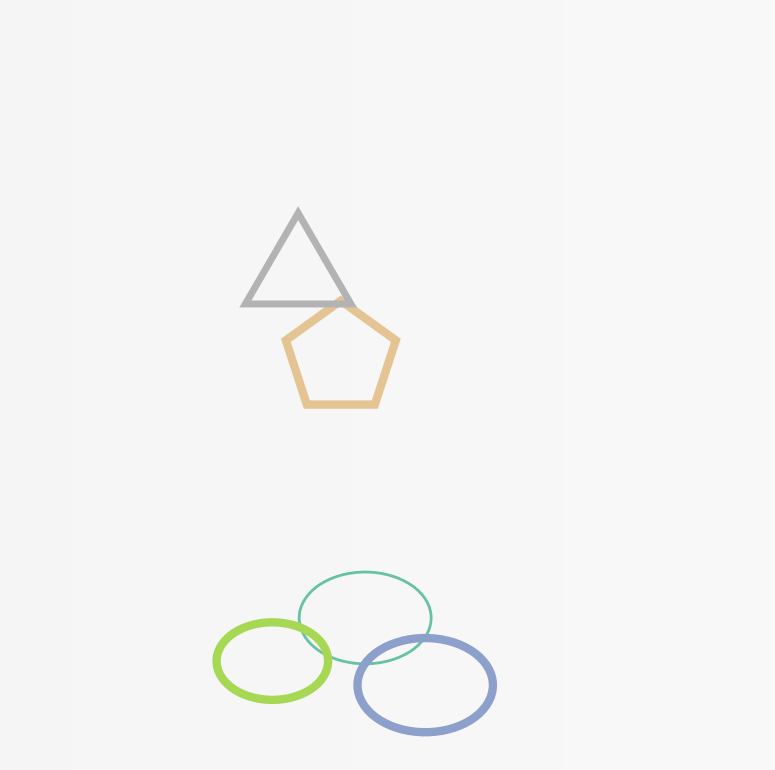[{"shape": "oval", "thickness": 1, "radius": 0.43, "center": [0.471, 0.197]}, {"shape": "oval", "thickness": 3, "radius": 0.44, "center": [0.549, 0.11]}, {"shape": "oval", "thickness": 3, "radius": 0.36, "center": [0.351, 0.141]}, {"shape": "pentagon", "thickness": 3, "radius": 0.37, "center": [0.44, 0.535]}, {"shape": "triangle", "thickness": 2.5, "radius": 0.39, "center": [0.385, 0.645]}]